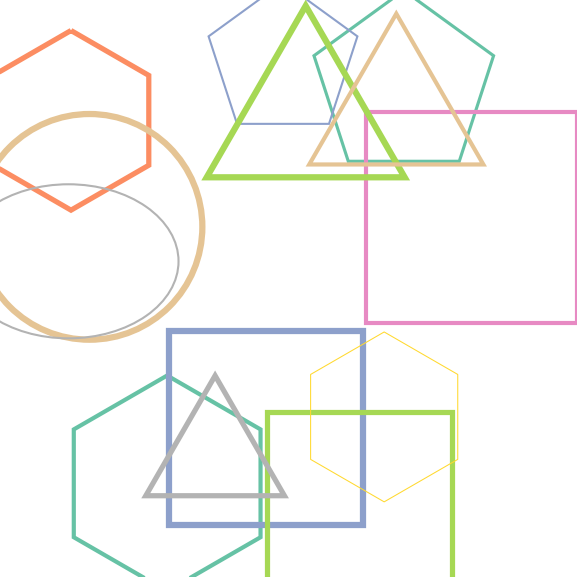[{"shape": "pentagon", "thickness": 1.5, "radius": 0.82, "center": [0.699, 0.852]}, {"shape": "hexagon", "thickness": 2, "radius": 0.93, "center": [0.289, 0.162]}, {"shape": "hexagon", "thickness": 2.5, "radius": 0.78, "center": [0.123, 0.791]}, {"shape": "pentagon", "thickness": 1, "radius": 0.68, "center": [0.49, 0.894]}, {"shape": "square", "thickness": 3, "radius": 0.84, "center": [0.46, 0.258]}, {"shape": "square", "thickness": 2, "radius": 0.91, "center": [0.816, 0.622]}, {"shape": "triangle", "thickness": 3, "radius": 0.99, "center": [0.529, 0.791]}, {"shape": "square", "thickness": 2.5, "radius": 0.8, "center": [0.623, 0.125]}, {"shape": "hexagon", "thickness": 0.5, "radius": 0.74, "center": [0.665, 0.277]}, {"shape": "triangle", "thickness": 2, "radius": 0.87, "center": [0.686, 0.801]}, {"shape": "circle", "thickness": 3, "radius": 0.98, "center": [0.155, 0.606]}, {"shape": "triangle", "thickness": 2.5, "radius": 0.69, "center": [0.372, 0.21]}, {"shape": "oval", "thickness": 1, "radius": 0.95, "center": [0.119, 0.547]}]